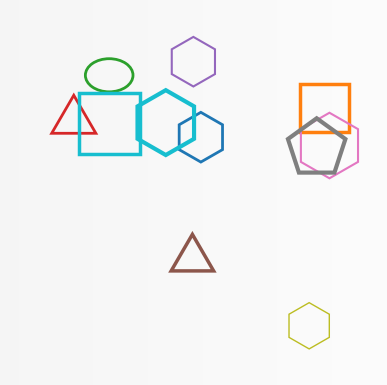[{"shape": "hexagon", "thickness": 2, "radius": 0.32, "center": [0.518, 0.644]}, {"shape": "square", "thickness": 2.5, "radius": 0.31, "center": [0.837, 0.719]}, {"shape": "oval", "thickness": 2, "radius": 0.31, "center": [0.282, 0.805]}, {"shape": "triangle", "thickness": 2, "radius": 0.33, "center": [0.19, 0.687]}, {"shape": "hexagon", "thickness": 1.5, "radius": 0.32, "center": [0.499, 0.84]}, {"shape": "triangle", "thickness": 2.5, "radius": 0.32, "center": [0.497, 0.328]}, {"shape": "hexagon", "thickness": 1.5, "radius": 0.43, "center": [0.85, 0.622]}, {"shape": "pentagon", "thickness": 3, "radius": 0.39, "center": [0.817, 0.615]}, {"shape": "hexagon", "thickness": 1, "radius": 0.3, "center": [0.798, 0.154]}, {"shape": "square", "thickness": 2.5, "radius": 0.4, "center": [0.283, 0.679]}, {"shape": "hexagon", "thickness": 3, "radius": 0.42, "center": [0.428, 0.682]}]